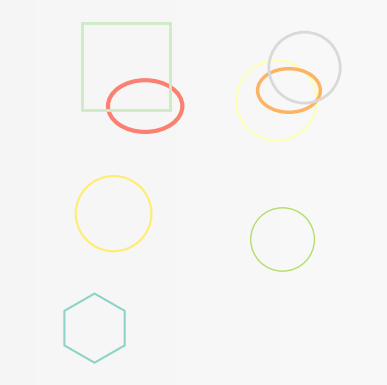[{"shape": "hexagon", "thickness": 1.5, "radius": 0.45, "center": [0.244, 0.148]}, {"shape": "circle", "thickness": 1.5, "radius": 0.52, "center": [0.714, 0.739]}, {"shape": "oval", "thickness": 3, "radius": 0.48, "center": [0.375, 0.725]}, {"shape": "oval", "thickness": 2.5, "radius": 0.4, "center": [0.746, 0.765]}, {"shape": "circle", "thickness": 1, "radius": 0.41, "center": [0.729, 0.378]}, {"shape": "circle", "thickness": 2, "radius": 0.46, "center": [0.786, 0.824]}, {"shape": "square", "thickness": 2, "radius": 0.56, "center": [0.325, 0.828]}, {"shape": "circle", "thickness": 1.5, "radius": 0.49, "center": [0.293, 0.445]}]